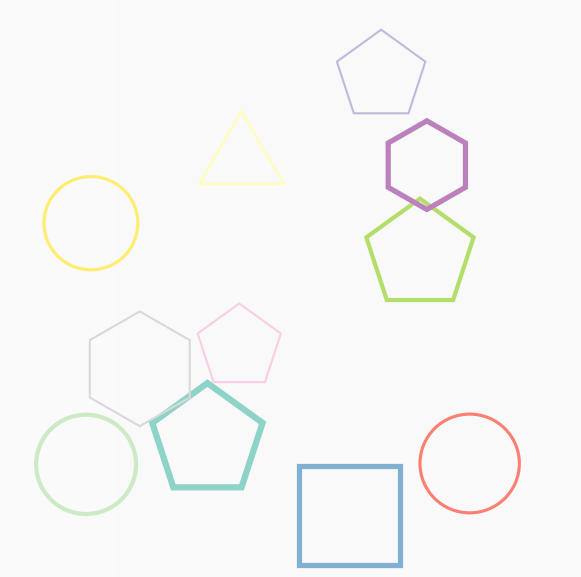[{"shape": "pentagon", "thickness": 3, "radius": 0.5, "center": [0.357, 0.236]}, {"shape": "triangle", "thickness": 1, "radius": 0.42, "center": [0.415, 0.723]}, {"shape": "pentagon", "thickness": 1, "radius": 0.4, "center": [0.656, 0.868]}, {"shape": "circle", "thickness": 1.5, "radius": 0.43, "center": [0.808, 0.197]}, {"shape": "square", "thickness": 2.5, "radius": 0.43, "center": [0.601, 0.107]}, {"shape": "pentagon", "thickness": 2, "radius": 0.49, "center": [0.723, 0.558]}, {"shape": "pentagon", "thickness": 1, "radius": 0.38, "center": [0.412, 0.398]}, {"shape": "hexagon", "thickness": 1, "radius": 0.5, "center": [0.24, 0.361]}, {"shape": "hexagon", "thickness": 2.5, "radius": 0.38, "center": [0.734, 0.713]}, {"shape": "circle", "thickness": 2, "radius": 0.43, "center": [0.148, 0.195]}, {"shape": "circle", "thickness": 1.5, "radius": 0.4, "center": [0.156, 0.613]}]